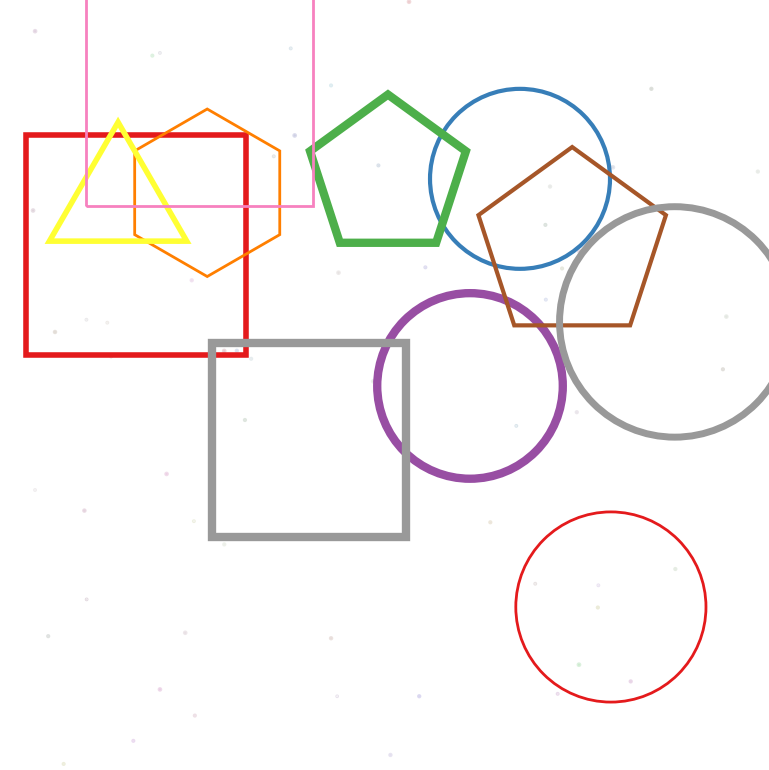[{"shape": "circle", "thickness": 1, "radius": 0.62, "center": [0.793, 0.212]}, {"shape": "square", "thickness": 2, "radius": 0.71, "center": [0.176, 0.682]}, {"shape": "circle", "thickness": 1.5, "radius": 0.58, "center": [0.675, 0.768]}, {"shape": "pentagon", "thickness": 3, "radius": 0.53, "center": [0.504, 0.771]}, {"shape": "circle", "thickness": 3, "radius": 0.6, "center": [0.61, 0.499]}, {"shape": "hexagon", "thickness": 1, "radius": 0.54, "center": [0.269, 0.75]}, {"shape": "triangle", "thickness": 2, "radius": 0.51, "center": [0.153, 0.738]}, {"shape": "pentagon", "thickness": 1.5, "radius": 0.64, "center": [0.743, 0.681]}, {"shape": "square", "thickness": 1, "radius": 0.74, "center": [0.259, 0.88]}, {"shape": "square", "thickness": 3, "radius": 0.63, "center": [0.401, 0.429]}, {"shape": "circle", "thickness": 2.5, "radius": 0.75, "center": [0.876, 0.582]}]